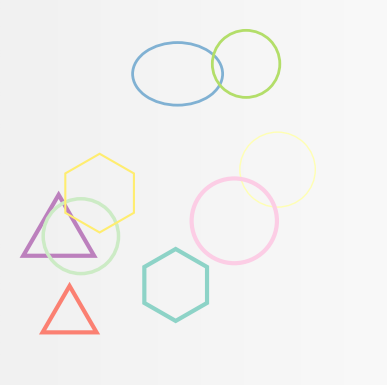[{"shape": "hexagon", "thickness": 3, "radius": 0.47, "center": [0.453, 0.26]}, {"shape": "circle", "thickness": 1, "radius": 0.49, "center": [0.716, 0.559]}, {"shape": "triangle", "thickness": 3, "radius": 0.4, "center": [0.18, 0.177]}, {"shape": "oval", "thickness": 2, "radius": 0.58, "center": [0.458, 0.808]}, {"shape": "circle", "thickness": 2, "radius": 0.44, "center": [0.635, 0.834]}, {"shape": "circle", "thickness": 3, "radius": 0.55, "center": [0.605, 0.426]}, {"shape": "triangle", "thickness": 3, "radius": 0.53, "center": [0.151, 0.388]}, {"shape": "circle", "thickness": 2.5, "radius": 0.49, "center": [0.209, 0.387]}, {"shape": "hexagon", "thickness": 1.5, "radius": 0.51, "center": [0.257, 0.498]}]